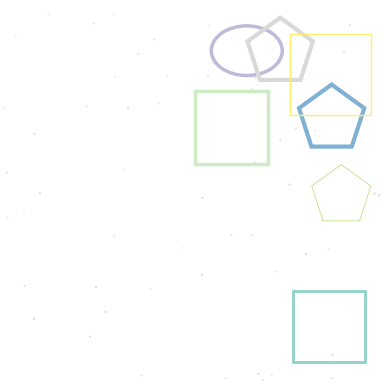[{"shape": "square", "thickness": 2, "radius": 0.46, "center": [0.855, 0.151]}, {"shape": "oval", "thickness": 2.5, "radius": 0.46, "center": [0.641, 0.868]}, {"shape": "pentagon", "thickness": 3, "radius": 0.45, "center": [0.861, 0.691]}, {"shape": "pentagon", "thickness": 0.5, "radius": 0.4, "center": [0.886, 0.492]}, {"shape": "pentagon", "thickness": 3, "radius": 0.45, "center": [0.728, 0.865]}, {"shape": "square", "thickness": 2.5, "radius": 0.48, "center": [0.601, 0.669]}, {"shape": "square", "thickness": 1, "radius": 0.52, "center": [0.858, 0.806]}]